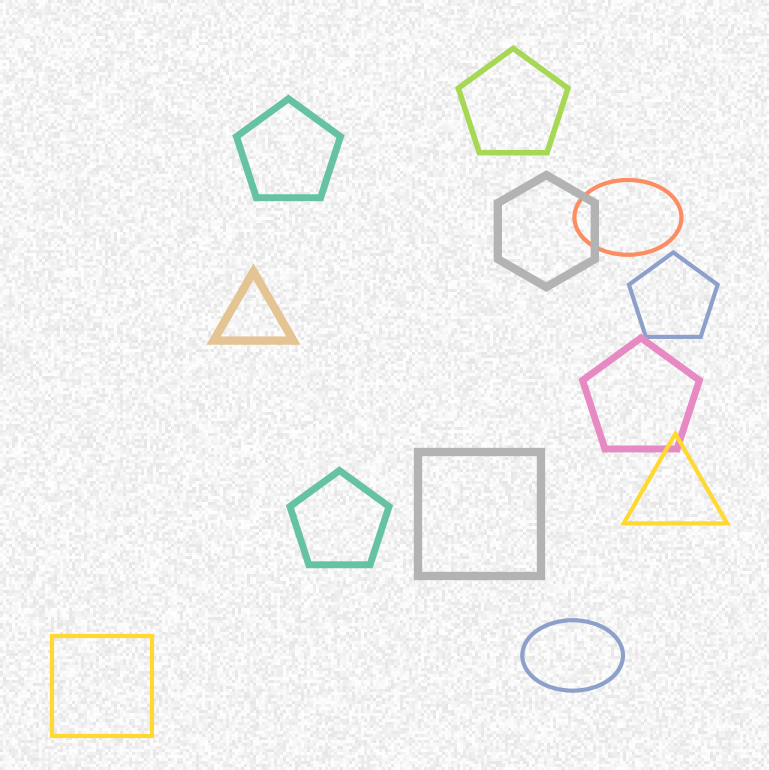[{"shape": "pentagon", "thickness": 2.5, "radius": 0.34, "center": [0.441, 0.321]}, {"shape": "pentagon", "thickness": 2.5, "radius": 0.36, "center": [0.375, 0.801]}, {"shape": "oval", "thickness": 1.5, "radius": 0.35, "center": [0.815, 0.718]}, {"shape": "oval", "thickness": 1.5, "radius": 0.33, "center": [0.744, 0.149]}, {"shape": "pentagon", "thickness": 1.5, "radius": 0.3, "center": [0.874, 0.612]}, {"shape": "pentagon", "thickness": 2.5, "radius": 0.4, "center": [0.832, 0.481]}, {"shape": "pentagon", "thickness": 2, "radius": 0.37, "center": [0.666, 0.862]}, {"shape": "triangle", "thickness": 1.5, "radius": 0.39, "center": [0.877, 0.359]}, {"shape": "square", "thickness": 1.5, "radius": 0.32, "center": [0.133, 0.109]}, {"shape": "triangle", "thickness": 3, "radius": 0.3, "center": [0.329, 0.588]}, {"shape": "hexagon", "thickness": 3, "radius": 0.36, "center": [0.71, 0.7]}, {"shape": "square", "thickness": 3, "radius": 0.4, "center": [0.623, 0.333]}]